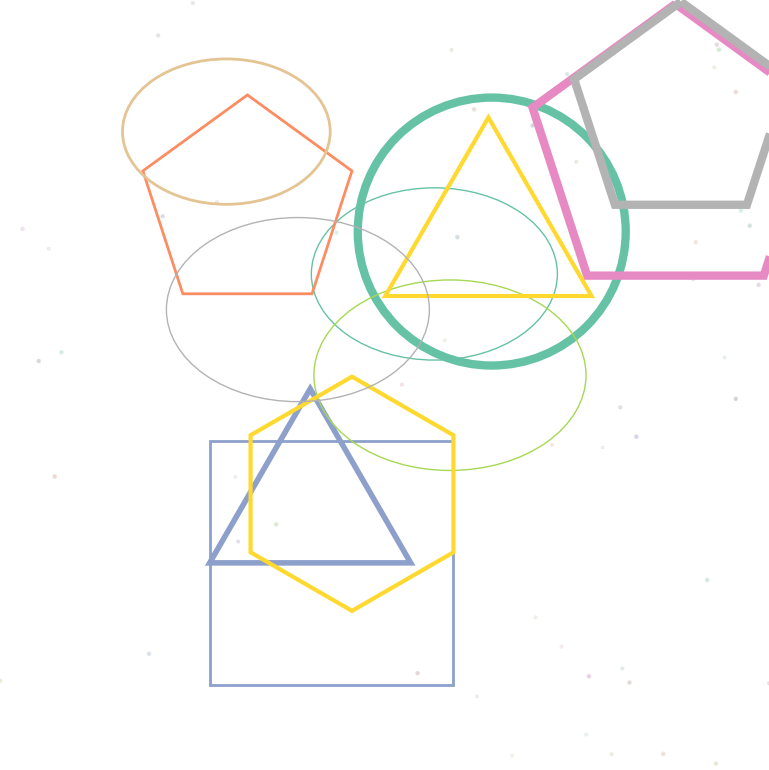[{"shape": "circle", "thickness": 3, "radius": 0.87, "center": [0.639, 0.699]}, {"shape": "oval", "thickness": 0.5, "radius": 0.8, "center": [0.564, 0.644]}, {"shape": "pentagon", "thickness": 1, "radius": 0.71, "center": [0.321, 0.734]}, {"shape": "triangle", "thickness": 2, "radius": 0.75, "center": [0.403, 0.344]}, {"shape": "square", "thickness": 1, "radius": 0.79, "center": [0.43, 0.269]}, {"shape": "pentagon", "thickness": 3, "radius": 0.98, "center": [0.877, 0.8]}, {"shape": "oval", "thickness": 0.5, "radius": 0.88, "center": [0.584, 0.513]}, {"shape": "hexagon", "thickness": 1.5, "radius": 0.76, "center": [0.457, 0.359]}, {"shape": "triangle", "thickness": 1.5, "radius": 0.77, "center": [0.634, 0.693]}, {"shape": "oval", "thickness": 1, "radius": 0.67, "center": [0.294, 0.829]}, {"shape": "oval", "thickness": 0.5, "radius": 0.85, "center": [0.387, 0.598]}, {"shape": "pentagon", "thickness": 3, "radius": 0.73, "center": [0.884, 0.852]}]